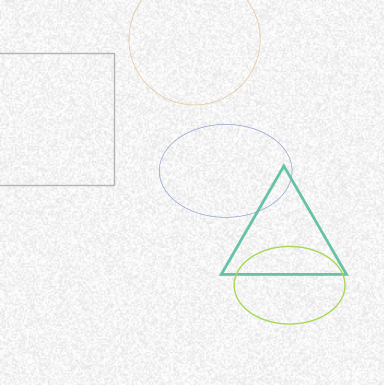[{"shape": "triangle", "thickness": 2, "radius": 0.94, "center": [0.737, 0.381]}, {"shape": "oval", "thickness": 0.5, "radius": 0.86, "center": [0.586, 0.556]}, {"shape": "oval", "thickness": 1, "radius": 0.72, "center": [0.752, 0.259]}, {"shape": "circle", "thickness": 0.5, "radius": 0.85, "center": [0.505, 0.898]}, {"shape": "square", "thickness": 1, "radius": 0.85, "center": [0.124, 0.691]}]